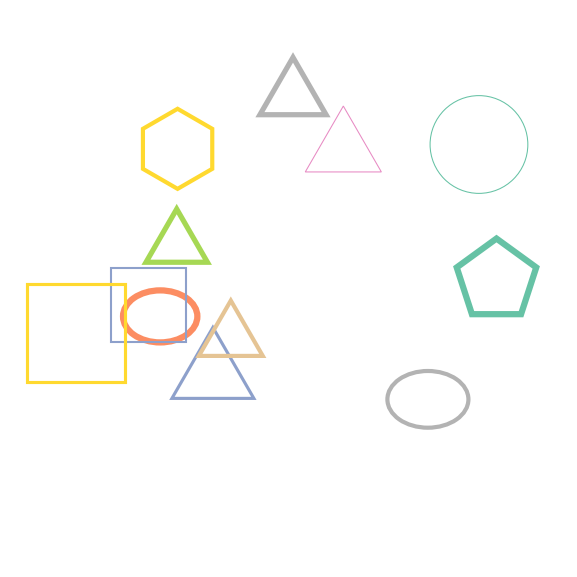[{"shape": "pentagon", "thickness": 3, "radius": 0.36, "center": [0.86, 0.514]}, {"shape": "circle", "thickness": 0.5, "radius": 0.42, "center": [0.829, 0.749]}, {"shape": "oval", "thickness": 3, "radius": 0.32, "center": [0.277, 0.451]}, {"shape": "triangle", "thickness": 1.5, "radius": 0.41, "center": [0.369, 0.35]}, {"shape": "square", "thickness": 1, "radius": 0.32, "center": [0.257, 0.471]}, {"shape": "triangle", "thickness": 0.5, "radius": 0.38, "center": [0.595, 0.739]}, {"shape": "triangle", "thickness": 2.5, "radius": 0.31, "center": [0.306, 0.576]}, {"shape": "hexagon", "thickness": 2, "radius": 0.35, "center": [0.308, 0.741]}, {"shape": "square", "thickness": 1.5, "radius": 0.43, "center": [0.131, 0.422]}, {"shape": "triangle", "thickness": 2, "radius": 0.32, "center": [0.4, 0.415]}, {"shape": "triangle", "thickness": 2.5, "radius": 0.33, "center": [0.507, 0.834]}, {"shape": "oval", "thickness": 2, "radius": 0.35, "center": [0.741, 0.308]}]